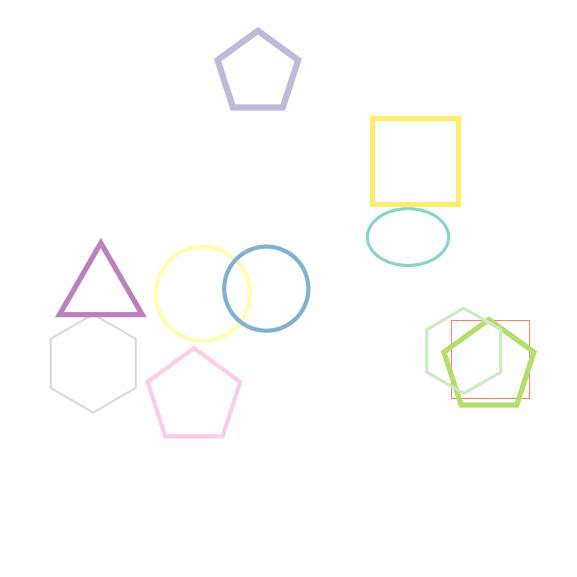[{"shape": "oval", "thickness": 1.5, "radius": 0.35, "center": [0.707, 0.589]}, {"shape": "circle", "thickness": 2, "radius": 0.41, "center": [0.351, 0.49]}, {"shape": "pentagon", "thickness": 3, "radius": 0.37, "center": [0.447, 0.872]}, {"shape": "square", "thickness": 0.5, "radius": 0.34, "center": [0.849, 0.377]}, {"shape": "circle", "thickness": 2, "radius": 0.36, "center": [0.461, 0.499]}, {"shape": "pentagon", "thickness": 2.5, "radius": 0.41, "center": [0.847, 0.364]}, {"shape": "pentagon", "thickness": 2, "radius": 0.42, "center": [0.336, 0.312]}, {"shape": "hexagon", "thickness": 1, "radius": 0.43, "center": [0.161, 0.37]}, {"shape": "triangle", "thickness": 2.5, "radius": 0.41, "center": [0.175, 0.496]}, {"shape": "hexagon", "thickness": 1.5, "radius": 0.37, "center": [0.803, 0.392]}, {"shape": "square", "thickness": 2.5, "radius": 0.37, "center": [0.718, 0.721]}]